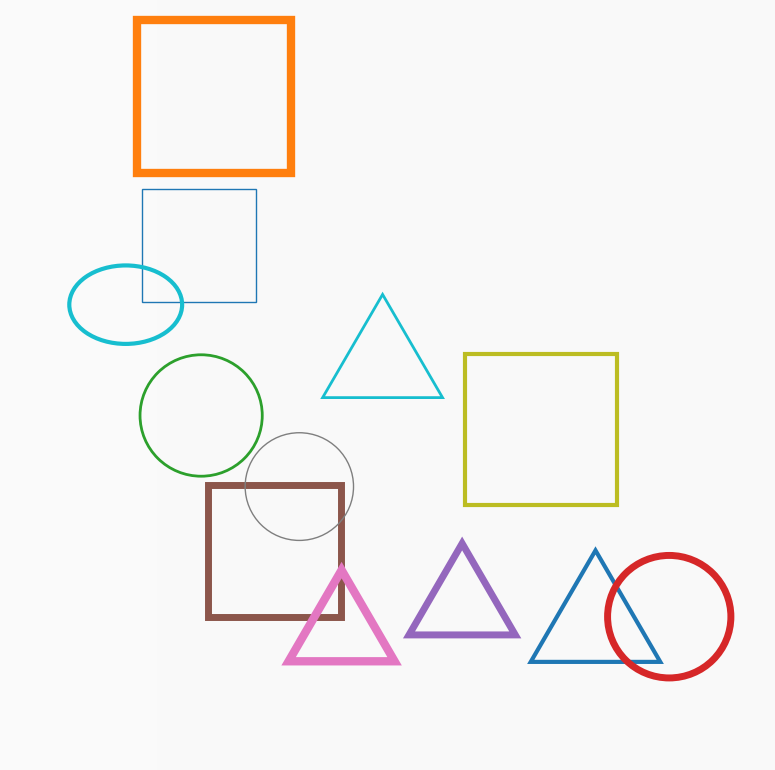[{"shape": "triangle", "thickness": 1.5, "radius": 0.48, "center": [0.768, 0.189]}, {"shape": "square", "thickness": 0.5, "radius": 0.37, "center": [0.257, 0.681]}, {"shape": "square", "thickness": 3, "radius": 0.5, "center": [0.276, 0.874]}, {"shape": "circle", "thickness": 1, "radius": 0.39, "center": [0.26, 0.46]}, {"shape": "circle", "thickness": 2.5, "radius": 0.4, "center": [0.864, 0.199]}, {"shape": "triangle", "thickness": 2.5, "radius": 0.4, "center": [0.596, 0.215]}, {"shape": "square", "thickness": 2.5, "radius": 0.43, "center": [0.354, 0.284]}, {"shape": "triangle", "thickness": 3, "radius": 0.39, "center": [0.441, 0.181]}, {"shape": "circle", "thickness": 0.5, "radius": 0.35, "center": [0.386, 0.368]}, {"shape": "square", "thickness": 1.5, "radius": 0.49, "center": [0.698, 0.442]}, {"shape": "oval", "thickness": 1.5, "radius": 0.36, "center": [0.162, 0.604]}, {"shape": "triangle", "thickness": 1, "radius": 0.45, "center": [0.494, 0.528]}]